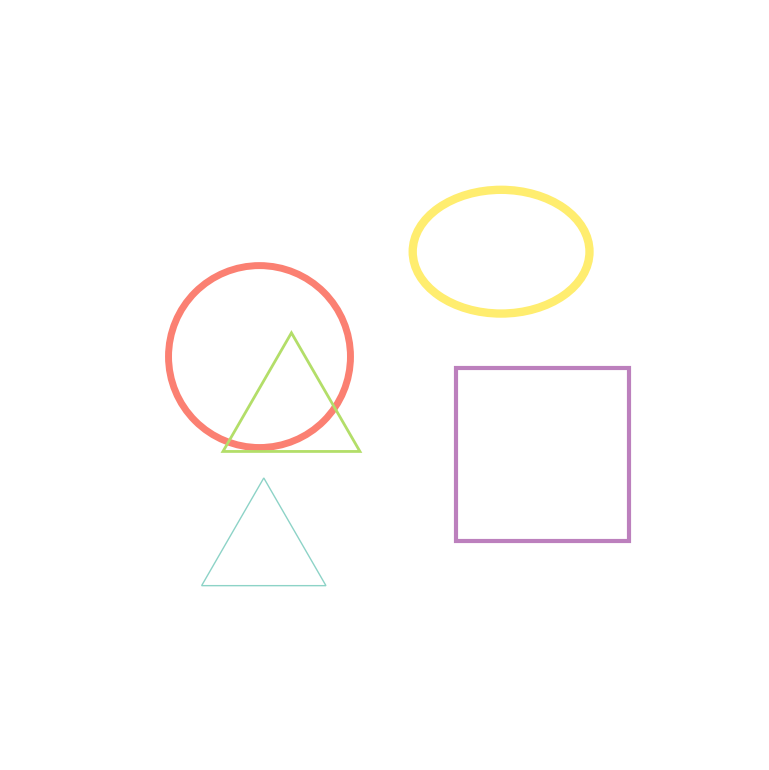[{"shape": "triangle", "thickness": 0.5, "radius": 0.47, "center": [0.343, 0.286]}, {"shape": "circle", "thickness": 2.5, "radius": 0.59, "center": [0.337, 0.537]}, {"shape": "triangle", "thickness": 1, "radius": 0.51, "center": [0.378, 0.465]}, {"shape": "square", "thickness": 1.5, "radius": 0.56, "center": [0.705, 0.41]}, {"shape": "oval", "thickness": 3, "radius": 0.57, "center": [0.651, 0.673]}]